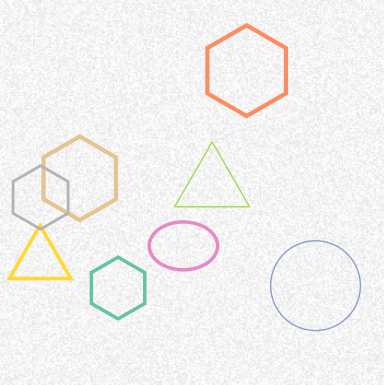[{"shape": "hexagon", "thickness": 2.5, "radius": 0.4, "center": [0.307, 0.252]}, {"shape": "hexagon", "thickness": 3, "radius": 0.59, "center": [0.641, 0.816]}, {"shape": "circle", "thickness": 1, "radius": 0.58, "center": [0.82, 0.258]}, {"shape": "oval", "thickness": 2.5, "radius": 0.44, "center": [0.476, 0.361]}, {"shape": "triangle", "thickness": 1, "radius": 0.56, "center": [0.551, 0.519]}, {"shape": "triangle", "thickness": 2.5, "radius": 0.46, "center": [0.104, 0.322]}, {"shape": "hexagon", "thickness": 3, "radius": 0.54, "center": [0.207, 0.537]}, {"shape": "hexagon", "thickness": 2, "radius": 0.41, "center": [0.105, 0.487]}]